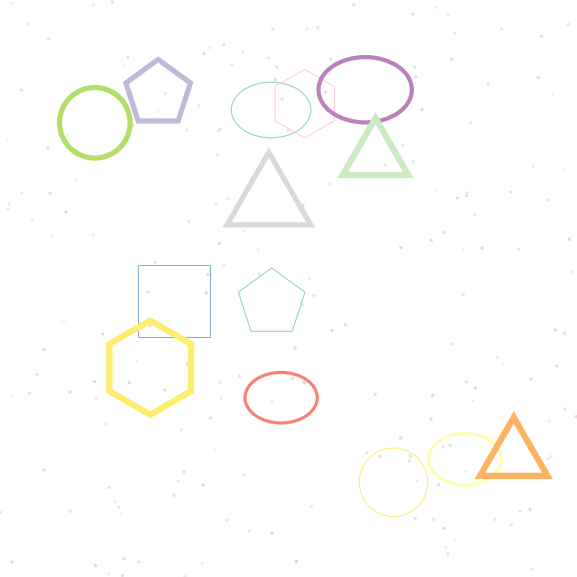[{"shape": "pentagon", "thickness": 0.5, "radius": 0.3, "center": [0.47, 0.475]}, {"shape": "oval", "thickness": 0.5, "radius": 0.34, "center": [0.469, 0.809]}, {"shape": "oval", "thickness": 1.5, "radius": 0.32, "center": [0.805, 0.204]}, {"shape": "pentagon", "thickness": 2.5, "radius": 0.29, "center": [0.274, 0.837]}, {"shape": "oval", "thickness": 1.5, "radius": 0.31, "center": [0.487, 0.311]}, {"shape": "square", "thickness": 0.5, "radius": 0.31, "center": [0.301, 0.477]}, {"shape": "triangle", "thickness": 3, "radius": 0.34, "center": [0.89, 0.209]}, {"shape": "circle", "thickness": 2.5, "radius": 0.31, "center": [0.164, 0.786]}, {"shape": "hexagon", "thickness": 0.5, "radius": 0.3, "center": [0.528, 0.82]}, {"shape": "triangle", "thickness": 2.5, "radius": 0.42, "center": [0.465, 0.652]}, {"shape": "oval", "thickness": 2, "radius": 0.4, "center": [0.632, 0.844]}, {"shape": "triangle", "thickness": 3, "radius": 0.33, "center": [0.65, 0.729]}, {"shape": "circle", "thickness": 0.5, "radius": 0.3, "center": [0.681, 0.164]}, {"shape": "hexagon", "thickness": 3, "radius": 0.41, "center": [0.26, 0.363]}]